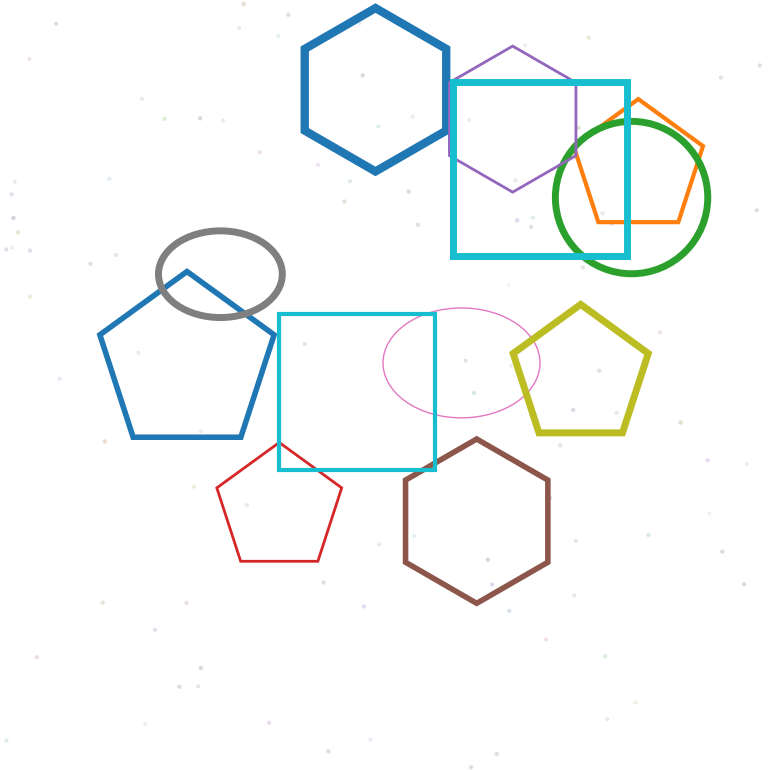[{"shape": "pentagon", "thickness": 2, "radius": 0.59, "center": [0.243, 0.528]}, {"shape": "hexagon", "thickness": 3, "radius": 0.53, "center": [0.488, 0.883]}, {"shape": "pentagon", "thickness": 1.5, "radius": 0.44, "center": [0.829, 0.783]}, {"shape": "circle", "thickness": 2.5, "radius": 0.49, "center": [0.82, 0.743]}, {"shape": "pentagon", "thickness": 1, "radius": 0.43, "center": [0.363, 0.34]}, {"shape": "hexagon", "thickness": 1, "radius": 0.47, "center": [0.666, 0.845]}, {"shape": "hexagon", "thickness": 2, "radius": 0.53, "center": [0.619, 0.323]}, {"shape": "oval", "thickness": 0.5, "radius": 0.51, "center": [0.599, 0.529]}, {"shape": "oval", "thickness": 2.5, "radius": 0.4, "center": [0.286, 0.644]}, {"shape": "pentagon", "thickness": 2.5, "radius": 0.46, "center": [0.754, 0.512]}, {"shape": "square", "thickness": 1.5, "radius": 0.51, "center": [0.464, 0.491]}, {"shape": "square", "thickness": 2.5, "radius": 0.57, "center": [0.701, 0.781]}]